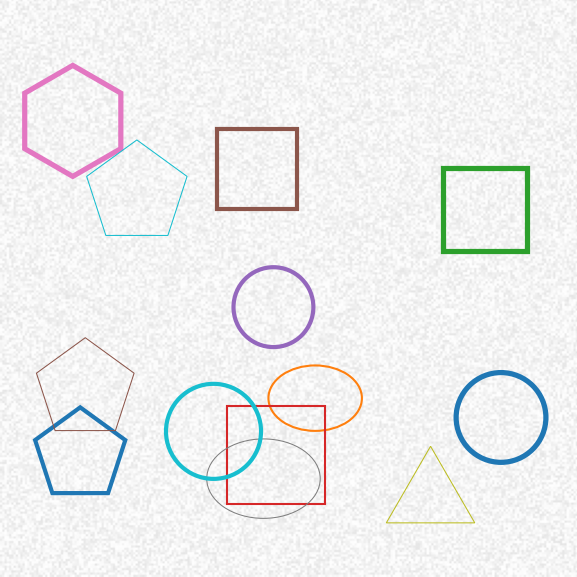[{"shape": "pentagon", "thickness": 2, "radius": 0.41, "center": [0.139, 0.212]}, {"shape": "circle", "thickness": 2.5, "radius": 0.39, "center": [0.868, 0.276]}, {"shape": "oval", "thickness": 1, "radius": 0.4, "center": [0.546, 0.31]}, {"shape": "square", "thickness": 2.5, "radius": 0.36, "center": [0.839, 0.636]}, {"shape": "square", "thickness": 1, "radius": 0.42, "center": [0.478, 0.211]}, {"shape": "circle", "thickness": 2, "radius": 0.35, "center": [0.473, 0.467]}, {"shape": "pentagon", "thickness": 0.5, "radius": 0.44, "center": [0.148, 0.325]}, {"shape": "square", "thickness": 2, "radius": 0.34, "center": [0.445, 0.707]}, {"shape": "hexagon", "thickness": 2.5, "radius": 0.48, "center": [0.126, 0.79]}, {"shape": "oval", "thickness": 0.5, "radius": 0.49, "center": [0.456, 0.17]}, {"shape": "triangle", "thickness": 0.5, "radius": 0.44, "center": [0.746, 0.138]}, {"shape": "circle", "thickness": 2, "radius": 0.41, "center": [0.37, 0.252]}, {"shape": "pentagon", "thickness": 0.5, "radius": 0.46, "center": [0.237, 0.665]}]